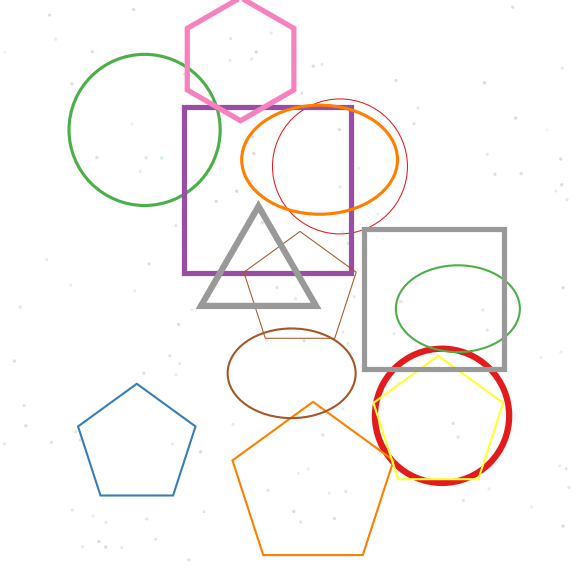[{"shape": "circle", "thickness": 0.5, "radius": 0.58, "center": [0.589, 0.711]}, {"shape": "circle", "thickness": 3, "radius": 0.58, "center": [0.765, 0.279]}, {"shape": "pentagon", "thickness": 1, "radius": 0.53, "center": [0.237, 0.228]}, {"shape": "circle", "thickness": 1.5, "radius": 0.65, "center": [0.25, 0.774]}, {"shape": "oval", "thickness": 1, "radius": 0.54, "center": [0.793, 0.465]}, {"shape": "square", "thickness": 2.5, "radius": 0.72, "center": [0.464, 0.67]}, {"shape": "pentagon", "thickness": 1, "radius": 0.73, "center": [0.542, 0.157]}, {"shape": "oval", "thickness": 1.5, "radius": 0.67, "center": [0.553, 0.723]}, {"shape": "pentagon", "thickness": 1, "radius": 0.59, "center": [0.759, 0.265]}, {"shape": "oval", "thickness": 1, "radius": 0.55, "center": [0.505, 0.353]}, {"shape": "pentagon", "thickness": 0.5, "radius": 0.51, "center": [0.52, 0.496]}, {"shape": "hexagon", "thickness": 2.5, "radius": 0.53, "center": [0.417, 0.897]}, {"shape": "square", "thickness": 2.5, "radius": 0.6, "center": [0.752, 0.482]}, {"shape": "triangle", "thickness": 3, "radius": 0.58, "center": [0.448, 0.527]}]